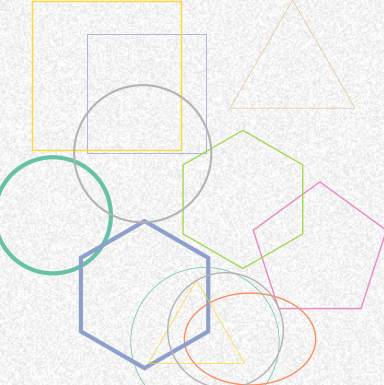[{"shape": "circle", "thickness": 3, "radius": 0.75, "center": [0.137, 0.441]}, {"shape": "circle", "thickness": 0.5, "radius": 0.96, "center": [0.532, 0.113]}, {"shape": "oval", "thickness": 1, "radius": 0.85, "center": [0.649, 0.119]}, {"shape": "hexagon", "thickness": 3, "radius": 0.95, "center": [0.375, 0.235]}, {"shape": "square", "thickness": 0.5, "radius": 0.77, "center": [0.381, 0.756]}, {"shape": "pentagon", "thickness": 1, "radius": 0.91, "center": [0.831, 0.346]}, {"shape": "hexagon", "thickness": 1, "radius": 0.9, "center": [0.631, 0.482]}, {"shape": "triangle", "thickness": 0.5, "radius": 0.72, "center": [0.51, 0.128]}, {"shape": "square", "thickness": 1, "radius": 0.97, "center": [0.277, 0.804]}, {"shape": "triangle", "thickness": 0.5, "radius": 0.94, "center": [0.76, 0.813]}, {"shape": "circle", "thickness": 1, "radius": 0.75, "center": [0.586, 0.142]}, {"shape": "circle", "thickness": 1.5, "radius": 0.89, "center": [0.371, 0.601]}]